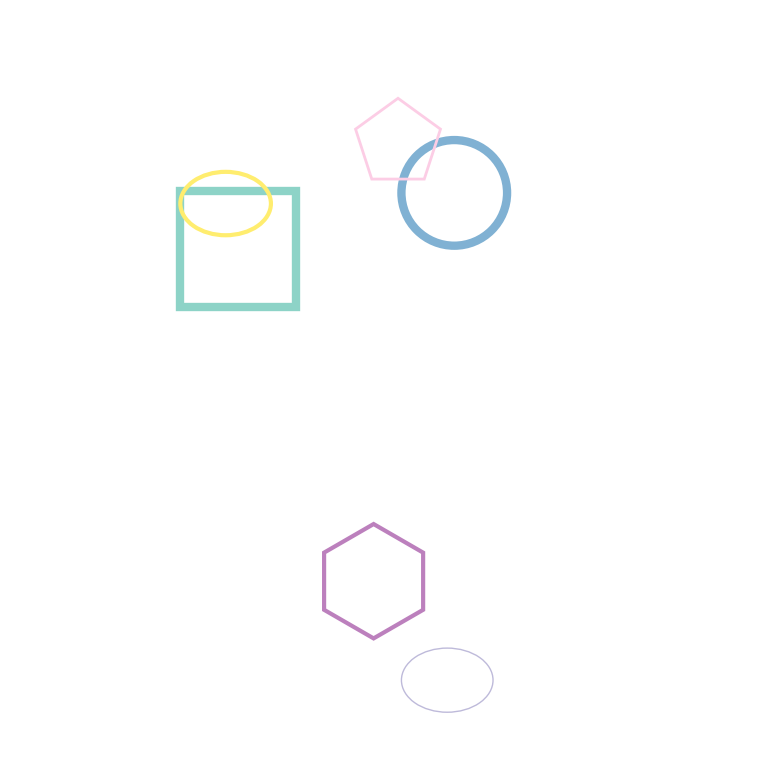[{"shape": "square", "thickness": 3, "radius": 0.38, "center": [0.31, 0.676]}, {"shape": "oval", "thickness": 0.5, "radius": 0.3, "center": [0.581, 0.117]}, {"shape": "circle", "thickness": 3, "radius": 0.34, "center": [0.59, 0.75]}, {"shape": "pentagon", "thickness": 1, "radius": 0.29, "center": [0.517, 0.814]}, {"shape": "hexagon", "thickness": 1.5, "radius": 0.37, "center": [0.485, 0.245]}, {"shape": "oval", "thickness": 1.5, "radius": 0.29, "center": [0.293, 0.736]}]